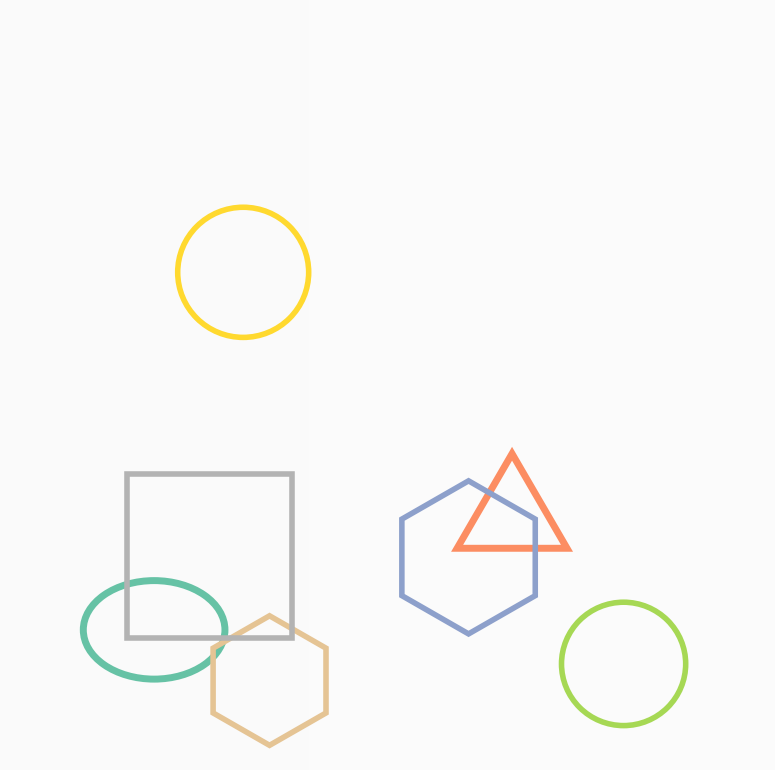[{"shape": "oval", "thickness": 2.5, "radius": 0.46, "center": [0.199, 0.182]}, {"shape": "triangle", "thickness": 2.5, "radius": 0.41, "center": [0.661, 0.329]}, {"shape": "hexagon", "thickness": 2, "radius": 0.5, "center": [0.605, 0.276]}, {"shape": "circle", "thickness": 2, "radius": 0.4, "center": [0.805, 0.138]}, {"shape": "circle", "thickness": 2, "radius": 0.42, "center": [0.314, 0.646]}, {"shape": "hexagon", "thickness": 2, "radius": 0.42, "center": [0.348, 0.116]}, {"shape": "square", "thickness": 2, "radius": 0.53, "center": [0.27, 0.278]}]